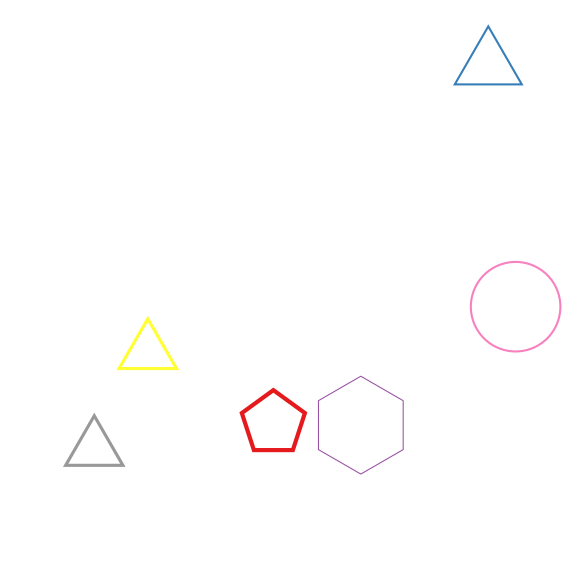[{"shape": "pentagon", "thickness": 2, "radius": 0.29, "center": [0.473, 0.266]}, {"shape": "triangle", "thickness": 1, "radius": 0.33, "center": [0.846, 0.887]}, {"shape": "hexagon", "thickness": 0.5, "radius": 0.42, "center": [0.625, 0.263]}, {"shape": "triangle", "thickness": 1.5, "radius": 0.29, "center": [0.256, 0.39]}, {"shape": "circle", "thickness": 1, "radius": 0.39, "center": [0.893, 0.468]}, {"shape": "triangle", "thickness": 1.5, "radius": 0.29, "center": [0.163, 0.222]}]